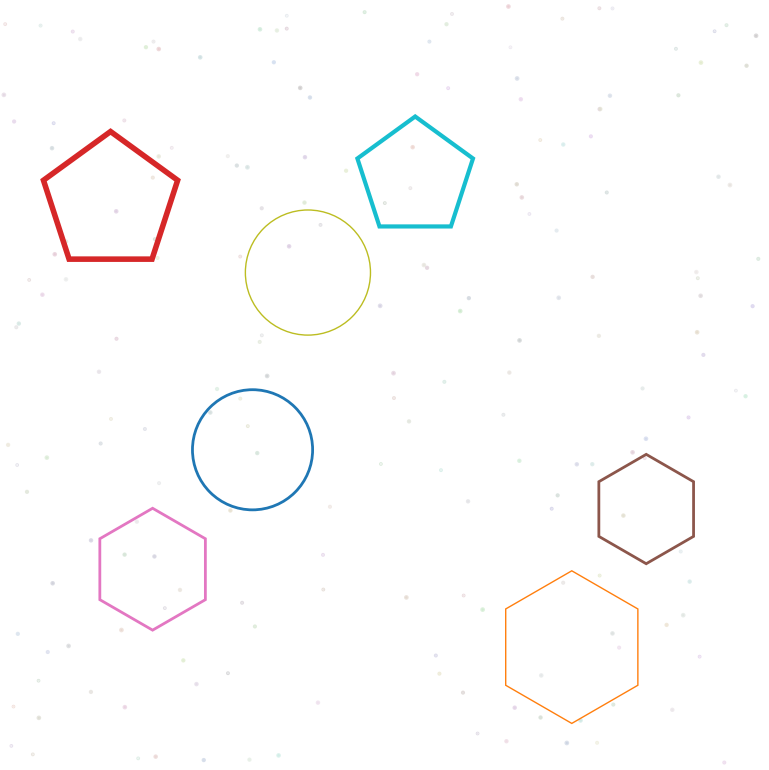[{"shape": "circle", "thickness": 1, "radius": 0.39, "center": [0.328, 0.416]}, {"shape": "hexagon", "thickness": 0.5, "radius": 0.5, "center": [0.743, 0.16]}, {"shape": "pentagon", "thickness": 2, "radius": 0.46, "center": [0.144, 0.738]}, {"shape": "hexagon", "thickness": 1, "radius": 0.36, "center": [0.839, 0.339]}, {"shape": "hexagon", "thickness": 1, "radius": 0.4, "center": [0.198, 0.261]}, {"shape": "circle", "thickness": 0.5, "radius": 0.41, "center": [0.4, 0.646]}, {"shape": "pentagon", "thickness": 1.5, "radius": 0.39, "center": [0.539, 0.77]}]